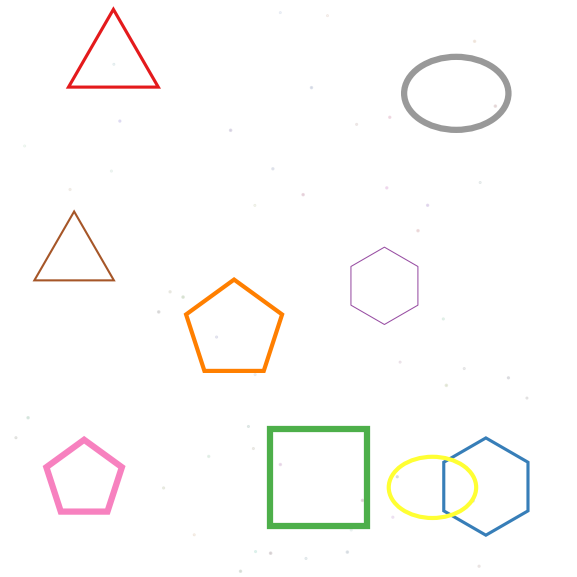[{"shape": "triangle", "thickness": 1.5, "radius": 0.45, "center": [0.196, 0.893]}, {"shape": "hexagon", "thickness": 1.5, "radius": 0.42, "center": [0.841, 0.157]}, {"shape": "square", "thickness": 3, "radius": 0.42, "center": [0.552, 0.172]}, {"shape": "hexagon", "thickness": 0.5, "radius": 0.33, "center": [0.666, 0.504]}, {"shape": "pentagon", "thickness": 2, "radius": 0.44, "center": [0.405, 0.428]}, {"shape": "oval", "thickness": 2, "radius": 0.38, "center": [0.749, 0.155]}, {"shape": "triangle", "thickness": 1, "radius": 0.4, "center": [0.128, 0.553]}, {"shape": "pentagon", "thickness": 3, "radius": 0.34, "center": [0.146, 0.169]}, {"shape": "oval", "thickness": 3, "radius": 0.45, "center": [0.79, 0.837]}]